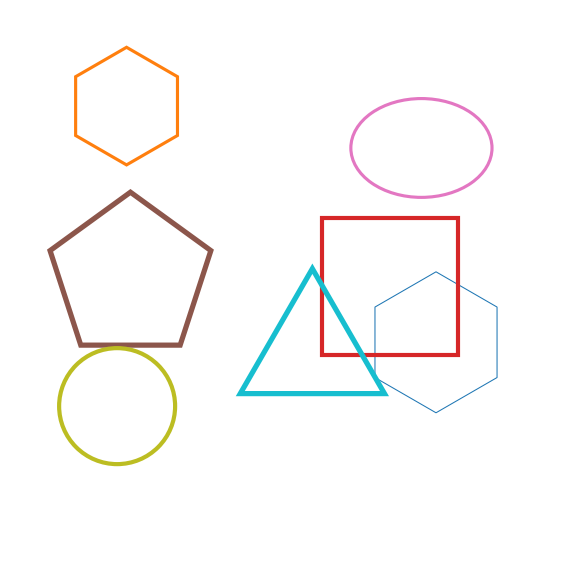[{"shape": "hexagon", "thickness": 0.5, "radius": 0.61, "center": [0.755, 0.406]}, {"shape": "hexagon", "thickness": 1.5, "radius": 0.51, "center": [0.219, 0.815]}, {"shape": "square", "thickness": 2, "radius": 0.59, "center": [0.675, 0.503]}, {"shape": "pentagon", "thickness": 2.5, "radius": 0.73, "center": [0.226, 0.52]}, {"shape": "oval", "thickness": 1.5, "radius": 0.61, "center": [0.73, 0.743]}, {"shape": "circle", "thickness": 2, "radius": 0.5, "center": [0.203, 0.296]}, {"shape": "triangle", "thickness": 2.5, "radius": 0.72, "center": [0.541, 0.39]}]